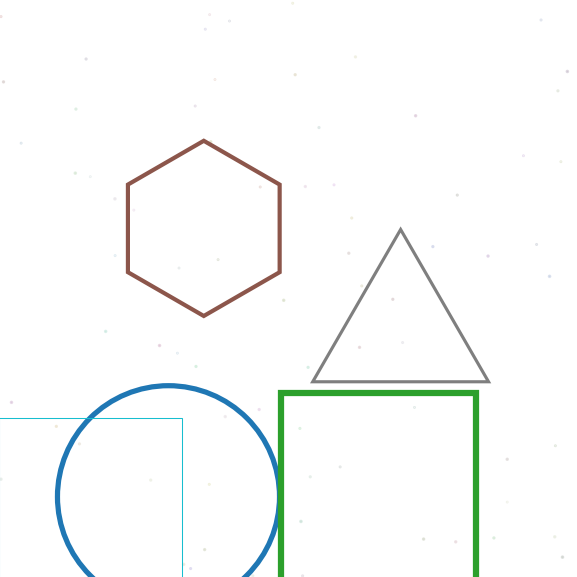[{"shape": "circle", "thickness": 2.5, "radius": 0.96, "center": [0.292, 0.139]}, {"shape": "square", "thickness": 3, "radius": 0.84, "center": [0.656, 0.149]}, {"shape": "hexagon", "thickness": 2, "radius": 0.76, "center": [0.353, 0.604]}, {"shape": "triangle", "thickness": 1.5, "radius": 0.88, "center": [0.694, 0.426]}, {"shape": "square", "thickness": 0.5, "radius": 0.79, "center": [0.157, 0.116]}]